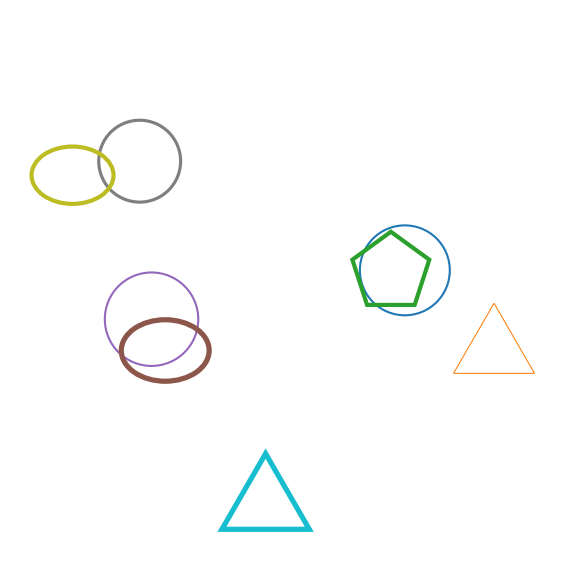[{"shape": "circle", "thickness": 1, "radius": 0.39, "center": [0.701, 0.531]}, {"shape": "triangle", "thickness": 0.5, "radius": 0.4, "center": [0.855, 0.393]}, {"shape": "pentagon", "thickness": 2, "radius": 0.35, "center": [0.677, 0.528]}, {"shape": "circle", "thickness": 1, "radius": 0.4, "center": [0.262, 0.446]}, {"shape": "oval", "thickness": 2.5, "radius": 0.38, "center": [0.286, 0.392]}, {"shape": "circle", "thickness": 1.5, "radius": 0.35, "center": [0.242, 0.72]}, {"shape": "oval", "thickness": 2, "radius": 0.35, "center": [0.126, 0.696]}, {"shape": "triangle", "thickness": 2.5, "radius": 0.44, "center": [0.46, 0.126]}]